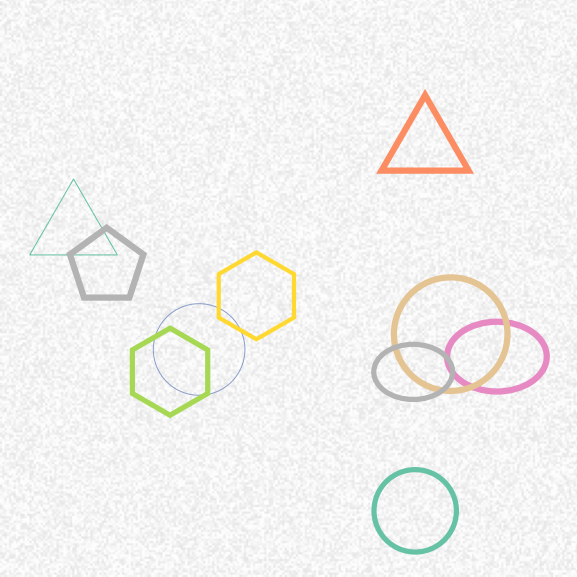[{"shape": "circle", "thickness": 2.5, "radius": 0.36, "center": [0.719, 0.115]}, {"shape": "triangle", "thickness": 0.5, "radius": 0.44, "center": [0.127, 0.602]}, {"shape": "triangle", "thickness": 3, "radius": 0.44, "center": [0.736, 0.747]}, {"shape": "circle", "thickness": 0.5, "radius": 0.4, "center": [0.345, 0.394]}, {"shape": "oval", "thickness": 3, "radius": 0.43, "center": [0.86, 0.382]}, {"shape": "hexagon", "thickness": 2.5, "radius": 0.38, "center": [0.294, 0.356]}, {"shape": "hexagon", "thickness": 2, "radius": 0.38, "center": [0.444, 0.487]}, {"shape": "circle", "thickness": 3, "radius": 0.49, "center": [0.78, 0.421]}, {"shape": "oval", "thickness": 2.5, "radius": 0.34, "center": [0.715, 0.355]}, {"shape": "pentagon", "thickness": 3, "radius": 0.33, "center": [0.185, 0.538]}]